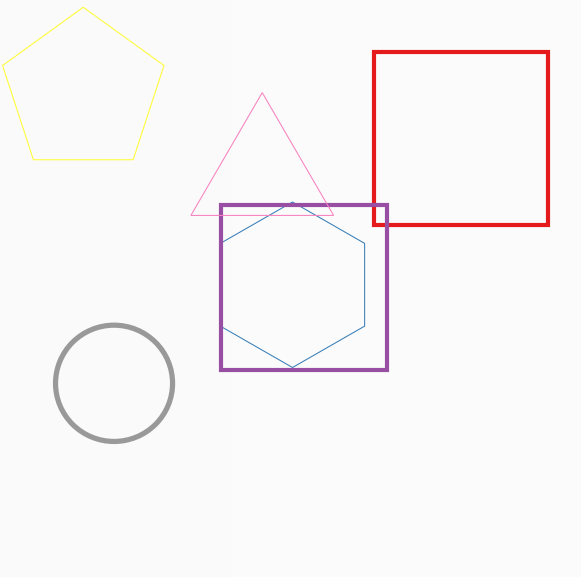[{"shape": "square", "thickness": 2, "radius": 0.75, "center": [0.793, 0.759]}, {"shape": "hexagon", "thickness": 0.5, "radius": 0.72, "center": [0.503, 0.506]}, {"shape": "square", "thickness": 2, "radius": 0.71, "center": [0.523, 0.501]}, {"shape": "pentagon", "thickness": 0.5, "radius": 0.73, "center": [0.143, 0.841]}, {"shape": "triangle", "thickness": 0.5, "radius": 0.71, "center": [0.451, 0.697]}, {"shape": "circle", "thickness": 2.5, "radius": 0.5, "center": [0.196, 0.335]}]